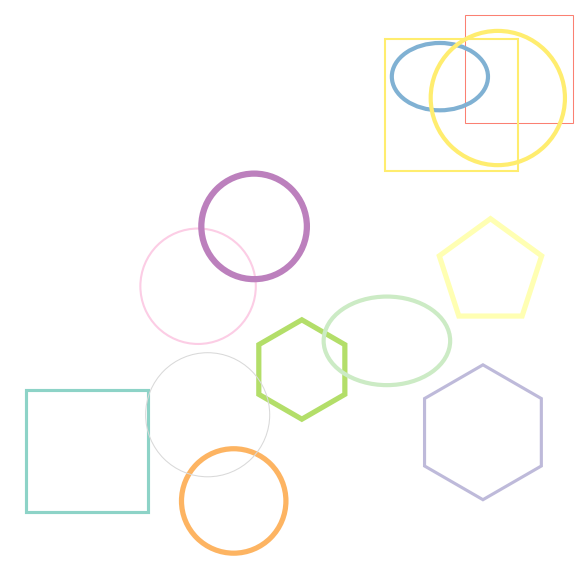[{"shape": "square", "thickness": 1.5, "radius": 0.53, "center": [0.151, 0.219]}, {"shape": "pentagon", "thickness": 2.5, "radius": 0.47, "center": [0.849, 0.527]}, {"shape": "hexagon", "thickness": 1.5, "radius": 0.58, "center": [0.836, 0.251]}, {"shape": "square", "thickness": 0.5, "radius": 0.47, "center": [0.899, 0.879]}, {"shape": "oval", "thickness": 2, "radius": 0.42, "center": [0.762, 0.866]}, {"shape": "circle", "thickness": 2.5, "radius": 0.45, "center": [0.405, 0.132]}, {"shape": "hexagon", "thickness": 2.5, "radius": 0.43, "center": [0.523, 0.359]}, {"shape": "circle", "thickness": 1, "radius": 0.5, "center": [0.343, 0.503]}, {"shape": "circle", "thickness": 0.5, "radius": 0.54, "center": [0.36, 0.281]}, {"shape": "circle", "thickness": 3, "radius": 0.46, "center": [0.44, 0.607]}, {"shape": "oval", "thickness": 2, "radius": 0.55, "center": [0.67, 0.409]}, {"shape": "square", "thickness": 1, "radius": 0.57, "center": [0.782, 0.818]}, {"shape": "circle", "thickness": 2, "radius": 0.58, "center": [0.862, 0.829]}]